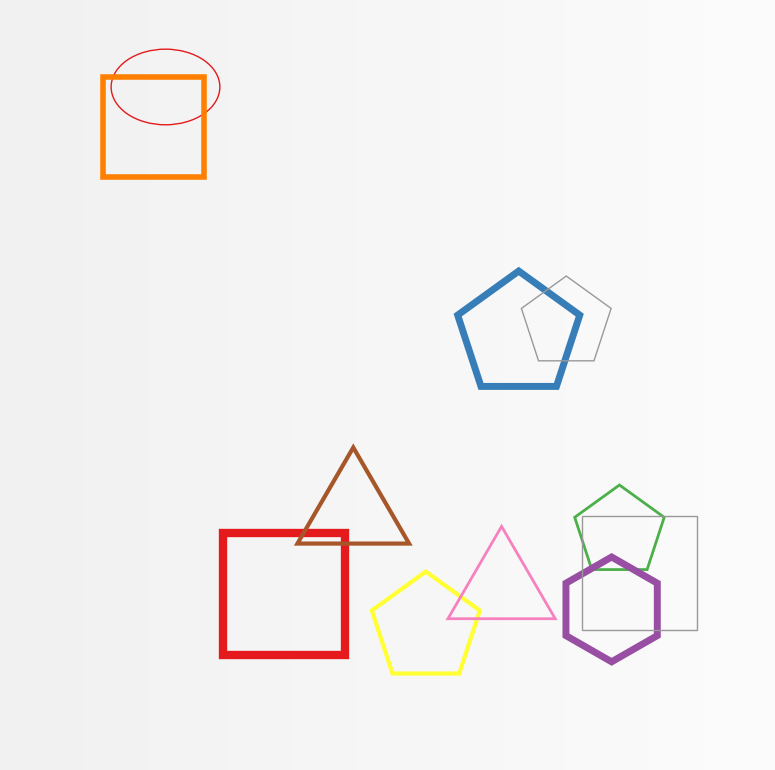[{"shape": "oval", "thickness": 0.5, "radius": 0.35, "center": [0.214, 0.887]}, {"shape": "square", "thickness": 3, "radius": 0.4, "center": [0.367, 0.229]}, {"shape": "pentagon", "thickness": 2.5, "radius": 0.41, "center": [0.669, 0.565]}, {"shape": "pentagon", "thickness": 1, "radius": 0.3, "center": [0.799, 0.309]}, {"shape": "hexagon", "thickness": 2.5, "radius": 0.34, "center": [0.789, 0.209]}, {"shape": "square", "thickness": 2, "radius": 0.32, "center": [0.198, 0.835]}, {"shape": "pentagon", "thickness": 1.5, "radius": 0.37, "center": [0.549, 0.185]}, {"shape": "triangle", "thickness": 1.5, "radius": 0.42, "center": [0.456, 0.336]}, {"shape": "triangle", "thickness": 1, "radius": 0.4, "center": [0.647, 0.236]}, {"shape": "square", "thickness": 0.5, "radius": 0.37, "center": [0.825, 0.256]}, {"shape": "pentagon", "thickness": 0.5, "radius": 0.3, "center": [0.731, 0.581]}]